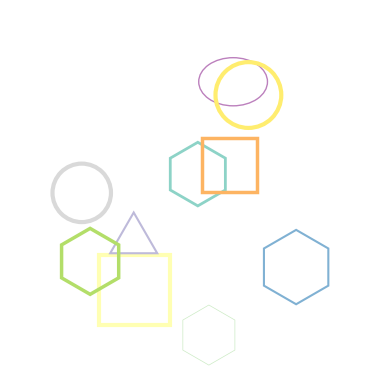[{"shape": "hexagon", "thickness": 2, "radius": 0.41, "center": [0.514, 0.548]}, {"shape": "square", "thickness": 3, "radius": 0.46, "center": [0.349, 0.247]}, {"shape": "triangle", "thickness": 1.5, "radius": 0.35, "center": [0.347, 0.377]}, {"shape": "hexagon", "thickness": 1.5, "radius": 0.48, "center": [0.769, 0.306]}, {"shape": "square", "thickness": 2.5, "radius": 0.35, "center": [0.596, 0.571]}, {"shape": "hexagon", "thickness": 2.5, "radius": 0.43, "center": [0.234, 0.321]}, {"shape": "circle", "thickness": 3, "radius": 0.38, "center": [0.212, 0.499]}, {"shape": "oval", "thickness": 1, "radius": 0.45, "center": [0.605, 0.788]}, {"shape": "hexagon", "thickness": 0.5, "radius": 0.39, "center": [0.543, 0.13]}, {"shape": "circle", "thickness": 3, "radius": 0.43, "center": [0.645, 0.753]}]